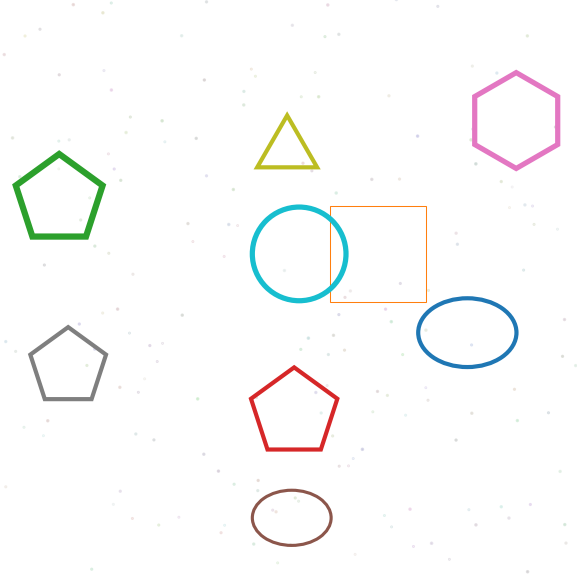[{"shape": "oval", "thickness": 2, "radius": 0.43, "center": [0.809, 0.423]}, {"shape": "square", "thickness": 0.5, "radius": 0.41, "center": [0.655, 0.559]}, {"shape": "pentagon", "thickness": 3, "radius": 0.4, "center": [0.102, 0.653]}, {"shape": "pentagon", "thickness": 2, "radius": 0.39, "center": [0.509, 0.284]}, {"shape": "oval", "thickness": 1.5, "radius": 0.34, "center": [0.505, 0.102]}, {"shape": "hexagon", "thickness": 2.5, "radius": 0.41, "center": [0.894, 0.79]}, {"shape": "pentagon", "thickness": 2, "radius": 0.34, "center": [0.118, 0.364]}, {"shape": "triangle", "thickness": 2, "radius": 0.3, "center": [0.497, 0.739]}, {"shape": "circle", "thickness": 2.5, "radius": 0.41, "center": [0.518, 0.559]}]